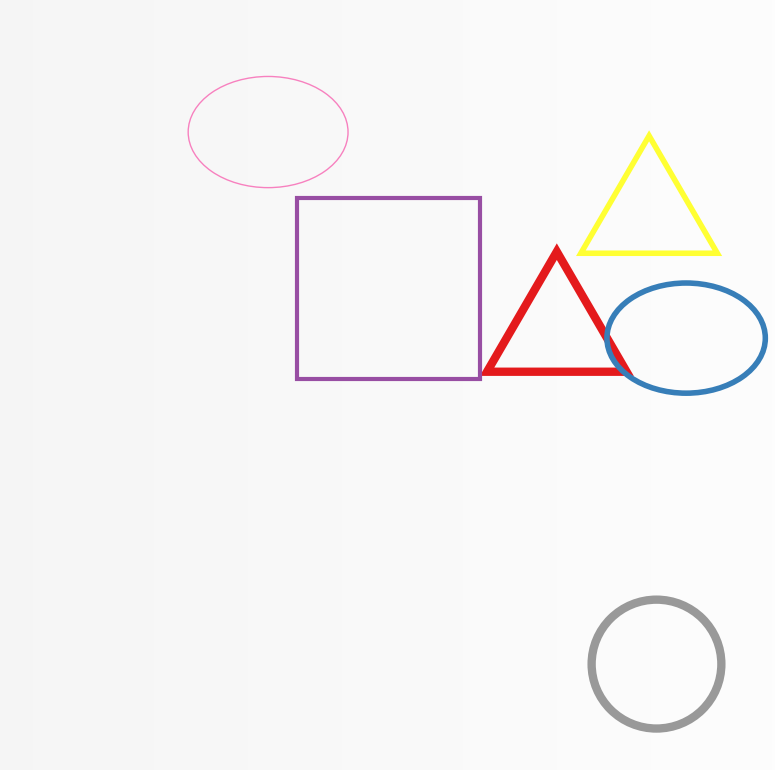[{"shape": "triangle", "thickness": 3, "radius": 0.52, "center": [0.718, 0.569]}, {"shape": "oval", "thickness": 2, "radius": 0.51, "center": [0.885, 0.561]}, {"shape": "square", "thickness": 1.5, "radius": 0.59, "center": [0.502, 0.625]}, {"shape": "triangle", "thickness": 2, "radius": 0.51, "center": [0.838, 0.722]}, {"shape": "oval", "thickness": 0.5, "radius": 0.52, "center": [0.346, 0.829]}, {"shape": "circle", "thickness": 3, "radius": 0.42, "center": [0.847, 0.138]}]